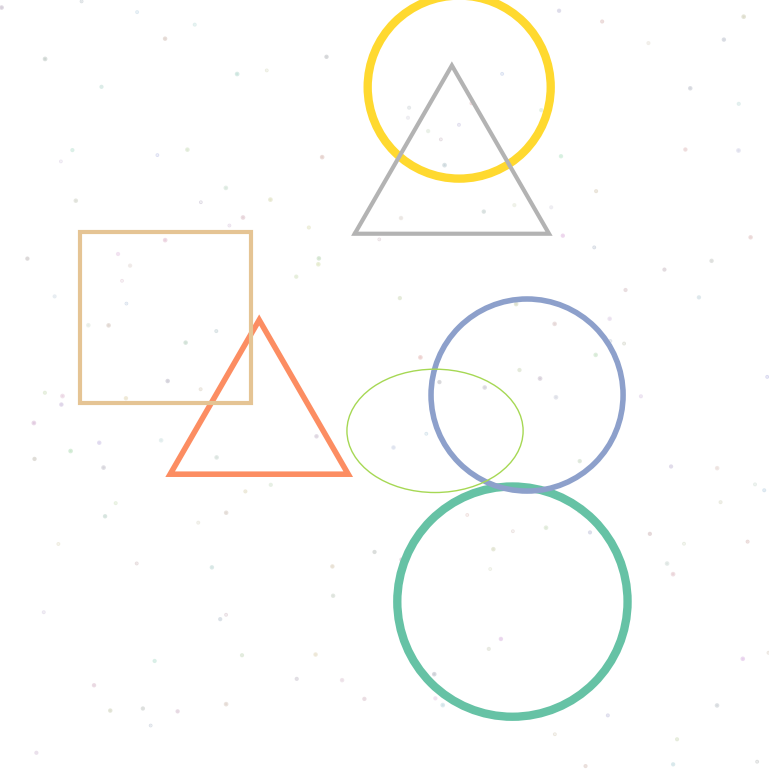[{"shape": "circle", "thickness": 3, "radius": 0.75, "center": [0.665, 0.219]}, {"shape": "triangle", "thickness": 2, "radius": 0.67, "center": [0.337, 0.451]}, {"shape": "circle", "thickness": 2, "radius": 0.62, "center": [0.684, 0.487]}, {"shape": "oval", "thickness": 0.5, "radius": 0.57, "center": [0.565, 0.44]}, {"shape": "circle", "thickness": 3, "radius": 0.59, "center": [0.596, 0.887]}, {"shape": "square", "thickness": 1.5, "radius": 0.56, "center": [0.215, 0.588]}, {"shape": "triangle", "thickness": 1.5, "radius": 0.73, "center": [0.587, 0.769]}]